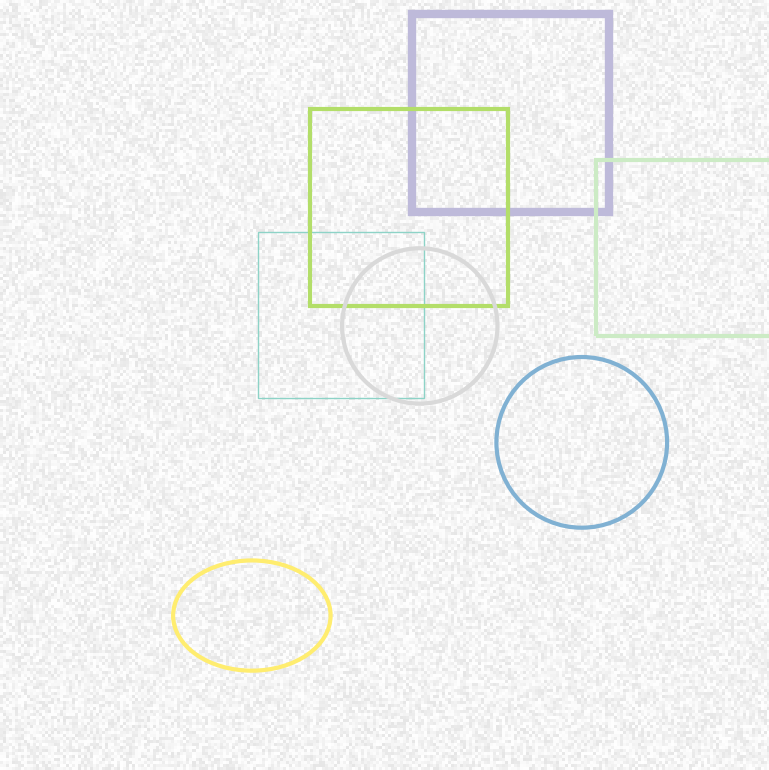[{"shape": "square", "thickness": 0.5, "radius": 0.54, "center": [0.443, 0.591]}, {"shape": "square", "thickness": 3, "radius": 0.64, "center": [0.663, 0.853]}, {"shape": "circle", "thickness": 1.5, "radius": 0.55, "center": [0.756, 0.426]}, {"shape": "square", "thickness": 1.5, "radius": 0.64, "center": [0.531, 0.73]}, {"shape": "circle", "thickness": 1.5, "radius": 0.5, "center": [0.545, 0.577]}, {"shape": "square", "thickness": 1.5, "radius": 0.57, "center": [0.889, 0.678]}, {"shape": "oval", "thickness": 1.5, "radius": 0.51, "center": [0.327, 0.201]}]